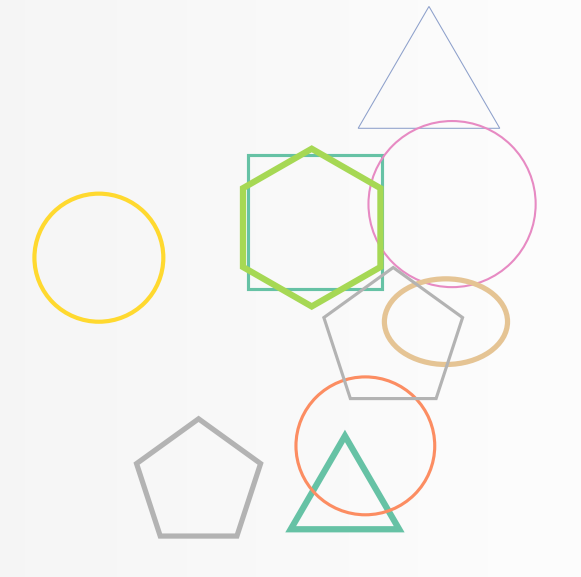[{"shape": "square", "thickness": 1.5, "radius": 0.58, "center": [0.542, 0.615]}, {"shape": "triangle", "thickness": 3, "radius": 0.54, "center": [0.593, 0.137]}, {"shape": "circle", "thickness": 1.5, "radius": 0.6, "center": [0.629, 0.227]}, {"shape": "triangle", "thickness": 0.5, "radius": 0.7, "center": [0.738, 0.847]}, {"shape": "circle", "thickness": 1, "radius": 0.72, "center": [0.778, 0.646]}, {"shape": "hexagon", "thickness": 3, "radius": 0.68, "center": [0.536, 0.605]}, {"shape": "circle", "thickness": 2, "radius": 0.55, "center": [0.17, 0.553]}, {"shape": "oval", "thickness": 2.5, "radius": 0.53, "center": [0.767, 0.442]}, {"shape": "pentagon", "thickness": 2.5, "radius": 0.56, "center": [0.342, 0.162]}, {"shape": "pentagon", "thickness": 1.5, "radius": 0.63, "center": [0.677, 0.41]}]